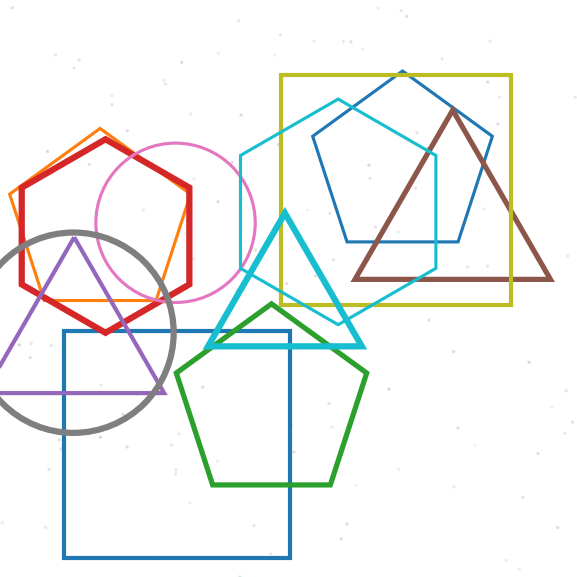[{"shape": "pentagon", "thickness": 1.5, "radius": 0.82, "center": [0.697, 0.713]}, {"shape": "square", "thickness": 2, "radius": 0.98, "center": [0.306, 0.229]}, {"shape": "pentagon", "thickness": 1.5, "radius": 0.82, "center": [0.173, 0.612]}, {"shape": "pentagon", "thickness": 2.5, "radius": 0.87, "center": [0.47, 0.3]}, {"shape": "hexagon", "thickness": 3, "radius": 0.84, "center": [0.183, 0.59]}, {"shape": "triangle", "thickness": 2, "radius": 0.9, "center": [0.128, 0.408]}, {"shape": "triangle", "thickness": 2.5, "radius": 0.98, "center": [0.784, 0.613]}, {"shape": "circle", "thickness": 1.5, "radius": 0.69, "center": [0.304, 0.613]}, {"shape": "circle", "thickness": 3, "radius": 0.87, "center": [0.127, 0.423]}, {"shape": "square", "thickness": 2, "radius": 1.0, "center": [0.686, 0.671]}, {"shape": "triangle", "thickness": 3, "radius": 0.77, "center": [0.493, 0.476]}, {"shape": "hexagon", "thickness": 1.5, "radius": 0.98, "center": [0.586, 0.632]}]